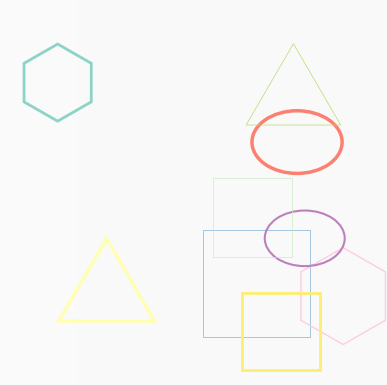[{"shape": "hexagon", "thickness": 2, "radius": 0.5, "center": [0.149, 0.785]}, {"shape": "triangle", "thickness": 2.5, "radius": 0.71, "center": [0.275, 0.237]}, {"shape": "oval", "thickness": 2.5, "radius": 0.58, "center": [0.767, 0.631]}, {"shape": "square", "thickness": 0.5, "radius": 0.69, "center": [0.661, 0.264]}, {"shape": "triangle", "thickness": 0.5, "radius": 0.7, "center": [0.757, 0.746]}, {"shape": "hexagon", "thickness": 1, "radius": 0.63, "center": [0.886, 0.231]}, {"shape": "oval", "thickness": 1.5, "radius": 0.52, "center": [0.786, 0.381]}, {"shape": "square", "thickness": 0.5, "radius": 0.51, "center": [0.651, 0.434]}, {"shape": "square", "thickness": 2, "radius": 0.5, "center": [0.724, 0.139]}]